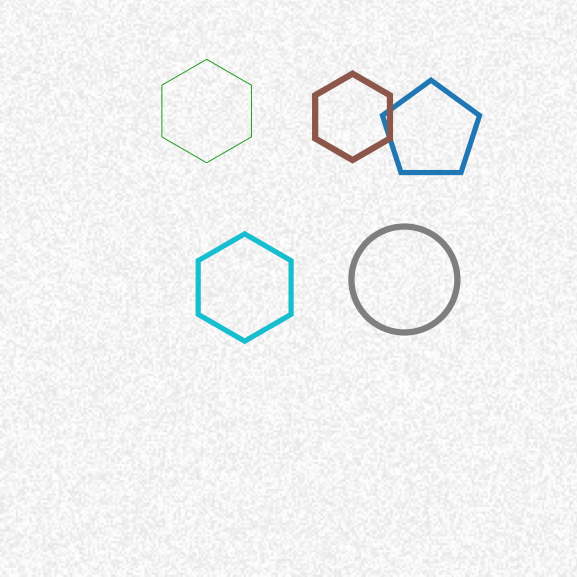[{"shape": "pentagon", "thickness": 2.5, "radius": 0.44, "center": [0.746, 0.772]}, {"shape": "hexagon", "thickness": 0.5, "radius": 0.45, "center": [0.358, 0.807]}, {"shape": "hexagon", "thickness": 3, "radius": 0.37, "center": [0.61, 0.797]}, {"shape": "circle", "thickness": 3, "radius": 0.46, "center": [0.7, 0.515]}, {"shape": "hexagon", "thickness": 2.5, "radius": 0.46, "center": [0.424, 0.501]}]